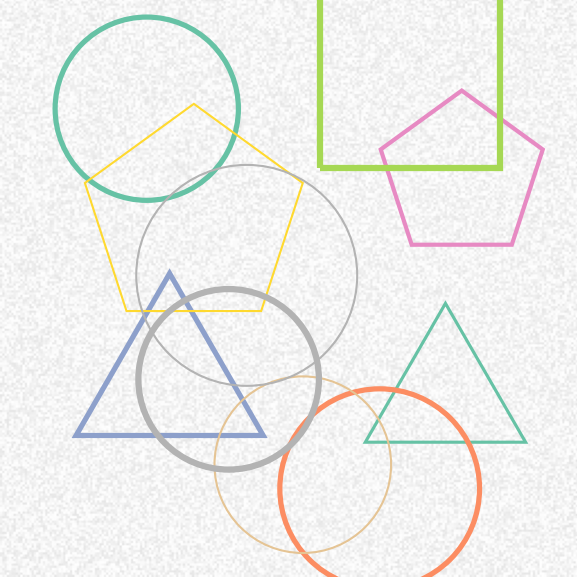[{"shape": "circle", "thickness": 2.5, "radius": 0.79, "center": [0.254, 0.811]}, {"shape": "triangle", "thickness": 1.5, "radius": 0.8, "center": [0.771, 0.314]}, {"shape": "circle", "thickness": 2.5, "radius": 0.86, "center": [0.657, 0.153]}, {"shape": "triangle", "thickness": 2.5, "radius": 0.94, "center": [0.294, 0.339]}, {"shape": "pentagon", "thickness": 2, "radius": 0.74, "center": [0.8, 0.695]}, {"shape": "square", "thickness": 3, "radius": 0.78, "center": [0.711, 0.864]}, {"shape": "pentagon", "thickness": 1, "radius": 0.99, "center": [0.336, 0.621]}, {"shape": "circle", "thickness": 1, "radius": 0.76, "center": [0.524, 0.194]}, {"shape": "circle", "thickness": 3, "radius": 0.78, "center": [0.396, 0.342]}, {"shape": "circle", "thickness": 1, "radius": 0.96, "center": [0.427, 0.522]}]